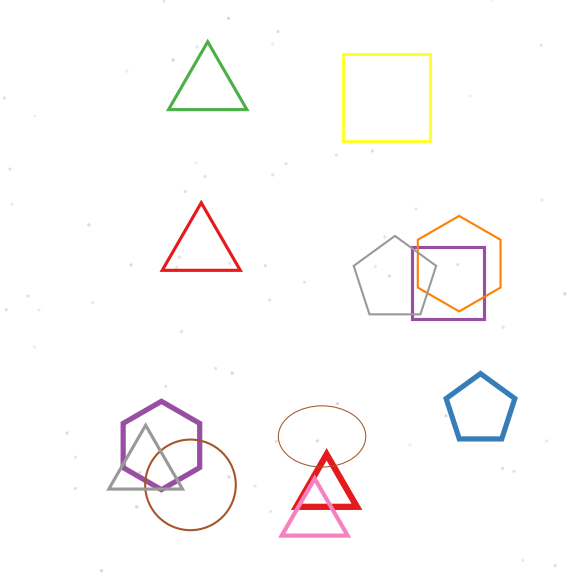[{"shape": "triangle", "thickness": 3, "radius": 0.3, "center": [0.566, 0.152]}, {"shape": "triangle", "thickness": 1.5, "radius": 0.39, "center": [0.348, 0.57]}, {"shape": "pentagon", "thickness": 2.5, "radius": 0.31, "center": [0.832, 0.29]}, {"shape": "triangle", "thickness": 1.5, "radius": 0.39, "center": [0.36, 0.849]}, {"shape": "hexagon", "thickness": 2.5, "radius": 0.38, "center": [0.28, 0.228]}, {"shape": "square", "thickness": 1.5, "radius": 0.31, "center": [0.775, 0.509]}, {"shape": "hexagon", "thickness": 1, "radius": 0.41, "center": [0.795, 0.543]}, {"shape": "square", "thickness": 1.5, "radius": 0.38, "center": [0.669, 0.83]}, {"shape": "oval", "thickness": 0.5, "radius": 0.38, "center": [0.558, 0.243]}, {"shape": "circle", "thickness": 1, "radius": 0.39, "center": [0.33, 0.16]}, {"shape": "triangle", "thickness": 2, "radius": 0.33, "center": [0.545, 0.105]}, {"shape": "pentagon", "thickness": 1, "radius": 0.38, "center": [0.684, 0.516]}, {"shape": "triangle", "thickness": 1.5, "radius": 0.37, "center": [0.252, 0.189]}]